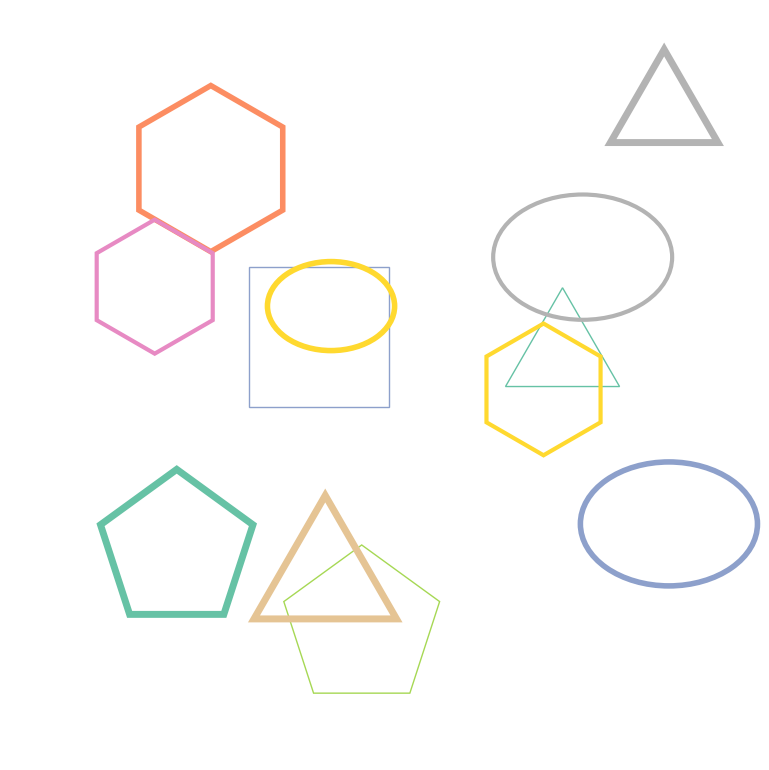[{"shape": "triangle", "thickness": 0.5, "radius": 0.43, "center": [0.731, 0.541]}, {"shape": "pentagon", "thickness": 2.5, "radius": 0.52, "center": [0.23, 0.286]}, {"shape": "hexagon", "thickness": 2, "radius": 0.54, "center": [0.274, 0.781]}, {"shape": "square", "thickness": 0.5, "radius": 0.45, "center": [0.414, 0.562]}, {"shape": "oval", "thickness": 2, "radius": 0.57, "center": [0.869, 0.32]}, {"shape": "hexagon", "thickness": 1.5, "radius": 0.44, "center": [0.201, 0.628]}, {"shape": "pentagon", "thickness": 0.5, "radius": 0.53, "center": [0.47, 0.186]}, {"shape": "oval", "thickness": 2, "radius": 0.41, "center": [0.43, 0.602]}, {"shape": "hexagon", "thickness": 1.5, "radius": 0.43, "center": [0.706, 0.494]}, {"shape": "triangle", "thickness": 2.5, "radius": 0.53, "center": [0.422, 0.25]}, {"shape": "triangle", "thickness": 2.5, "radius": 0.4, "center": [0.863, 0.855]}, {"shape": "oval", "thickness": 1.5, "radius": 0.58, "center": [0.757, 0.666]}]